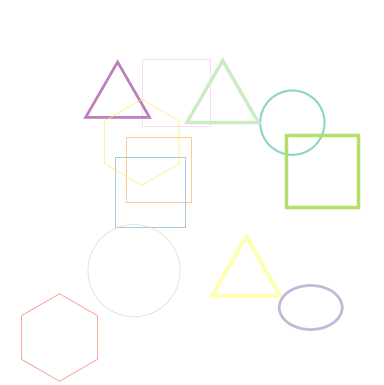[{"shape": "circle", "thickness": 1.5, "radius": 0.42, "center": [0.759, 0.681]}, {"shape": "triangle", "thickness": 3, "radius": 0.51, "center": [0.639, 0.283]}, {"shape": "oval", "thickness": 2, "radius": 0.41, "center": [0.807, 0.201]}, {"shape": "hexagon", "thickness": 0.5, "radius": 0.57, "center": [0.155, 0.123]}, {"shape": "square", "thickness": 0.5, "radius": 0.46, "center": [0.39, 0.501]}, {"shape": "square", "thickness": 0.5, "radius": 0.42, "center": [0.411, 0.559]}, {"shape": "square", "thickness": 2.5, "radius": 0.47, "center": [0.836, 0.556]}, {"shape": "square", "thickness": 0.5, "radius": 0.44, "center": [0.456, 0.76]}, {"shape": "circle", "thickness": 0.5, "radius": 0.6, "center": [0.348, 0.297]}, {"shape": "triangle", "thickness": 2, "radius": 0.48, "center": [0.305, 0.743]}, {"shape": "triangle", "thickness": 2.5, "radius": 0.54, "center": [0.578, 0.735]}, {"shape": "hexagon", "thickness": 0.5, "radius": 0.56, "center": [0.368, 0.63]}]